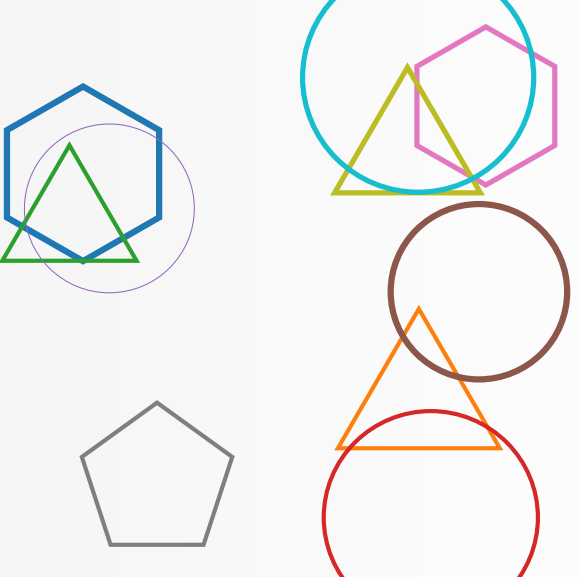[{"shape": "hexagon", "thickness": 3, "radius": 0.76, "center": [0.143, 0.698]}, {"shape": "triangle", "thickness": 2, "radius": 0.8, "center": [0.721, 0.303]}, {"shape": "triangle", "thickness": 2, "radius": 0.67, "center": [0.119, 0.614]}, {"shape": "circle", "thickness": 2, "radius": 0.92, "center": [0.741, 0.103]}, {"shape": "circle", "thickness": 0.5, "radius": 0.73, "center": [0.188, 0.638]}, {"shape": "circle", "thickness": 3, "radius": 0.76, "center": [0.824, 0.494]}, {"shape": "hexagon", "thickness": 2.5, "radius": 0.68, "center": [0.836, 0.816]}, {"shape": "pentagon", "thickness": 2, "radius": 0.68, "center": [0.27, 0.166]}, {"shape": "triangle", "thickness": 2.5, "radius": 0.72, "center": [0.701, 0.738]}, {"shape": "circle", "thickness": 2.5, "radius": 0.99, "center": [0.719, 0.865]}]